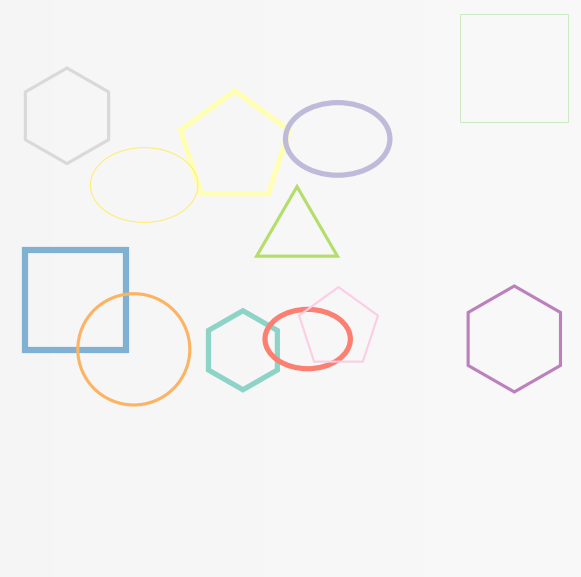[{"shape": "hexagon", "thickness": 2.5, "radius": 0.34, "center": [0.418, 0.393]}, {"shape": "pentagon", "thickness": 2.5, "radius": 0.49, "center": [0.404, 0.743]}, {"shape": "oval", "thickness": 2.5, "radius": 0.45, "center": [0.581, 0.759]}, {"shape": "oval", "thickness": 2.5, "radius": 0.37, "center": [0.529, 0.412]}, {"shape": "square", "thickness": 3, "radius": 0.43, "center": [0.13, 0.479]}, {"shape": "circle", "thickness": 1.5, "radius": 0.48, "center": [0.23, 0.394]}, {"shape": "triangle", "thickness": 1.5, "radius": 0.4, "center": [0.511, 0.596]}, {"shape": "pentagon", "thickness": 1, "radius": 0.36, "center": [0.582, 0.431]}, {"shape": "hexagon", "thickness": 1.5, "radius": 0.41, "center": [0.115, 0.799]}, {"shape": "hexagon", "thickness": 1.5, "radius": 0.46, "center": [0.885, 0.412]}, {"shape": "square", "thickness": 0.5, "radius": 0.47, "center": [0.884, 0.882]}, {"shape": "oval", "thickness": 0.5, "radius": 0.46, "center": [0.248, 0.679]}]